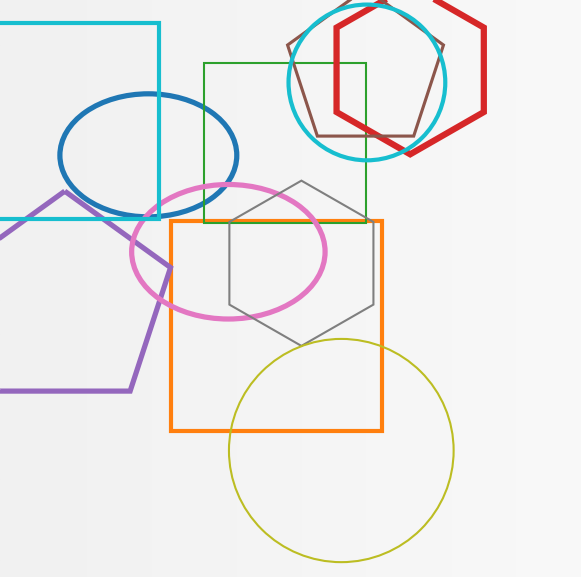[{"shape": "oval", "thickness": 2.5, "radius": 0.76, "center": [0.255, 0.73]}, {"shape": "square", "thickness": 2, "radius": 0.91, "center": [0.475, 0.435]}, {"shape": "square", "thickness": 1, "radius": 0.69, "center": [0.49, 0.751]}, {"shape": "hexagon", "thickness": 3, "radius": 0.73, "center": [0.706, 0.878]}, {"shape": "pentagon", "thickness": 2.5, "radius": 0.96, "center": [0.111, 0.477]}, {"shape": "pentagon", "thickness": 1.5, "radius": 0.71, "center": [0.629, 0.878]}, {"shape": "oval", "thickness": 2.5, "radius": 0.83, "center": [0.393, 0.563]}, {"shape": "hexagon", "thickness": 1, "radius": 0.72, "center": [0.519, 0.543]}, {"shape": "circle", "thickness": 1, "radius": 0.97, "center": [0.587, 0.219]}, {"shape": "square", "thickness": 2, "radius": 0.85, "center": [0.105, 0.79]}, {"shape": "circle", "thickness": 2, "radius": 0.67, "center": [0.631, 0.856]}]